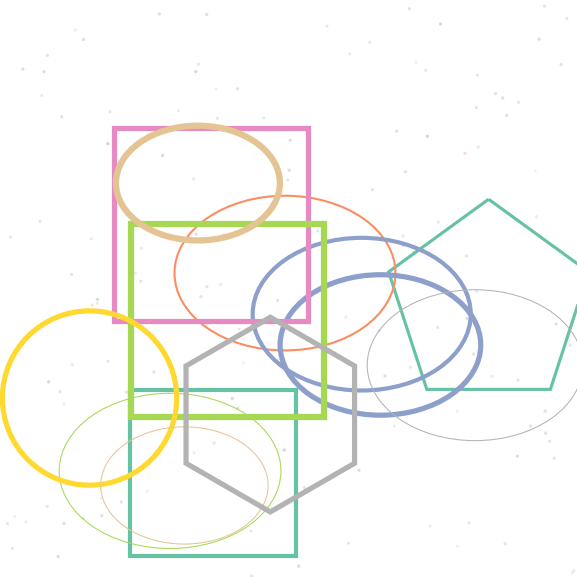[{"shape": "square", "thickness": 2, "radius": 0.72, "center": [0.369, 0.18]}, {"shape": "pentagon", "thickness": 1.5, "radius": 0.91, "center": [0.846, 0.472]}, {"shape": "oval", "thickness": 1, "radius": 0.96, "center": [0.493, 0.526]}, {"shape": "oval", "thickness": 2.5, "radius": 0.87, "center": [0.659, 0.402]}, {"shape": "oval", "thickness": 2, "radius": 0.94, "center": [0.626, 0.455]}, {"shape": "square", "thickness": 2.5, "radius": 0.84, "center": [0.365, 0.611]}, {"shape": "square", "thickness": 3, "radius": 0.83, "center": [0.394, 0.445]}, {"shape": "oval", "thickness": 0.5, "radius": 0.96, "center": [0.294, 0.184]}, {"shape": "circle", "thickness": 2.5, "radius": 0.75, "center": [0.155, 0.31]}, {"shape": "oval", "thickness": 0.5, "radius": 0.73, "center": [0.319, 0.159]}, {"shape": "oval", "thickness": 3, "radius": 0.71, "center": [0.343, 0.682]}, {"shape": "oval", "thickness": 0.5, "radius": 0.93, "center": [0.822, 0.367]}, {"shape": "hexagon", "thickness": 2.5, "radius": 0.84, "center": [0.468, 0.281]}]